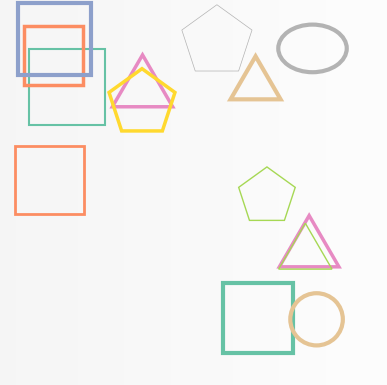[{"shape": "square", "thickness": 3, "radius": 0.45, "center": [0.666, 0.174]}, {"shape": "square", "thickness": 1.5, "radius": 0.49, "center": [0.173, 0.774]}, {"shape": "square", "thickness": 2, "radius": 0.44, "center": [0.128, 0.532]}, {"shape": "square", "thickness": 2.5, "radius": 0.38, "center": [0.138, 0.857]}, {"shape": "square", "thickness": 3, "radius": 0.47, "center": [0.141, 0.899]}, {"shape": "triangle", "thickness": 2.5, "radius": 0.44, "center": [0.798, 0.351]}, {"shape": "triangle", "thickness": 2.5, "radius": 0.45, "center": [0.368, 0.768]}, {"shape": "triangle", "thickness": 1, "radius": 0.4, "center": [0.788, 0.341]}, {"shape": "pentagon", "thickness": 1, "radius": 0.38, "center": [0.689, 0.49]}, {"shape": "pentagon", "thickness": 2.5, "radius": 0.45, "center": [0.366, 0.732]}, {"shape": "triangle", "thickness": 3, "radius": 0.37, "center": [0.66, 0.779]}, {"shape": "circle", "thickness": 3, "radius": 0.34, "center": [0.817, 0.171]}, {"shape": "pentagon", "thickness": 0.5, "radius": 0.48, "center": [0.56, 0.893]}, {"shape": "oval", "thickness": 3, "radius": 0.44, "center": [0.806, 0.874]}]